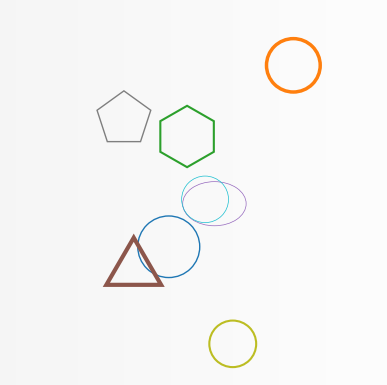[{"shape": "circle", "thickness": 1, "radius": 0.4, "center": [0.436, 0.359]}, {"shape": "circle", "thickness": 2.5, "radius": 0.35, "center": [0.757, 0.83]}, {"shape": "hexagon", "thickness": 1.5, "radius": 0.4, "center": [0.483, 0.646]}, {"shape": "oval", "thickness": 0.5, "radius": 0.41, "center": [0.553, 0.471]}, {"shape": "triangle", "thickness": 3, "radius": 0.41, "center": [0.345, 0.301]}, {"shape": "pentagon", "thickness": 1, "radius": 0.36, "center": [0.32, 0.691]}, {"shape": "circle", "thickness": 1.5, "radius": 0.3, "center": [0.601, 0.107]}, {"shape": "circle", "thickness": 0.5, "radius": 0.3, "center": [0.529, 0.482]}]